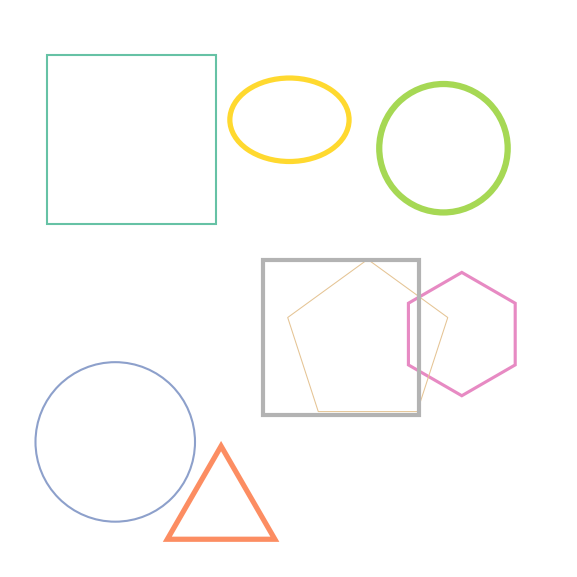[{"shape": "square", "thickness": 1, "radius": 0.73, "center": [0.228, 0.758]}, {"shape": "triangle", "thickness": 2.5, "radius": 0.54, "center": [0.383, 0.119]}, {"shape": "circle", "thickness": 1, "radius": 0.69, "center": [0.2, 0.234]}, {"shape": "hexagon", "thickness": 1.5, "radius": 0.53, "center": [0.8, 0.421]}, {"shape": "circle", "thickness": 3, "radius": 0.56, "center": [0.768, 0.742]}, {"shape": "oval", "thickness": 2.5, "radius": 0.52, "center": [0.501, 0.792]}, {"shape": "pentagon", "thickness": 0.5, "radius": 0.73, "center": [0.637, 0.404]}, {"shape": "square", "thickness": 2, "radius": 0.67, "center": [0.591, 0.415]}]